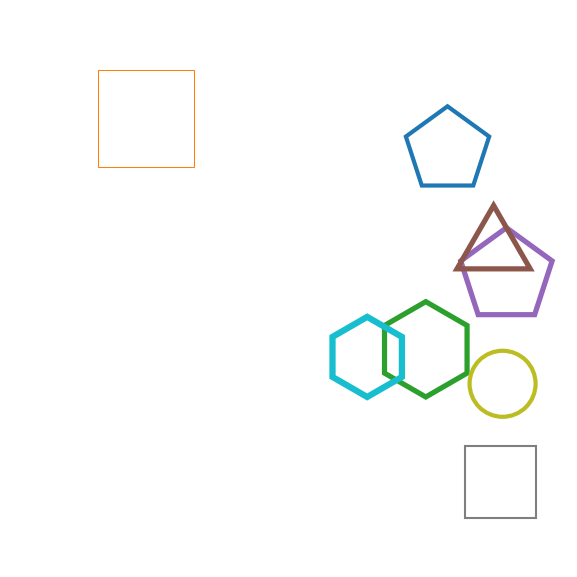[{"shape": "pentagon", "thickness": 2, "radius": 0.38, "center": [0.775, 0.739]}, {"shape": "square", "thickness": 0.5, "radius": 0.42, "center": [0.253, 0.794]}, {"shape": "hexagon", "thickness": 2.5, "radius": 0.41, "center": [0.737, 0.394]}, {"shape": "pentagon", "thickness": 2.5, "radius": 0.42, "center": [0.877, 0.522]}, {"shape": "triangle", "thickness": 2.5, "radius": 0.37, "center": [0.855, 0.57]}, {"shape": "square", "thickness": 1, "radius": 0.31, "center": [0.867, 0.165]}, {"shape": "circle", "thickness": 2, "radius": 0.29, "center": [0.87, 0.335]}, {"shape": "hexagon", "thickness": 3, "radius": 0.35, "center": [0.636, 0.381]}]